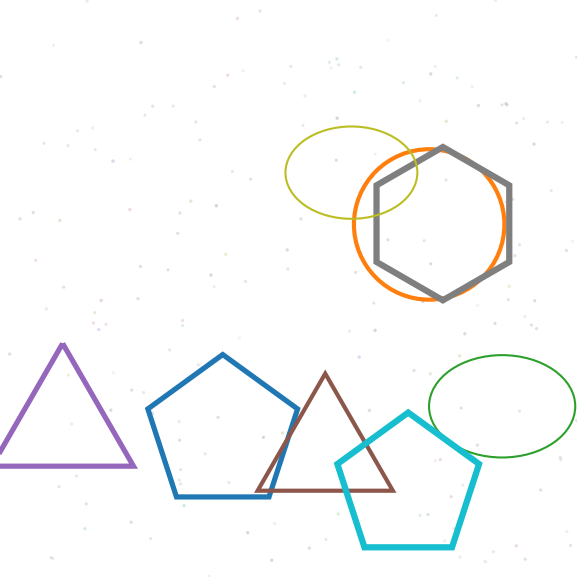[{"shape": "pentagon", "thickness": 2.5, "radius": 0.68, "center": [0.386, 0.249]}, {"shape": "circle", "thickness": 2, "radius": 0.65, "center": [0.743, 0.61]}, {"shape": "oval", "thickness": 1, "radius": 0.63, "center": [0.87, 0.296]}, {"shape": "triangle", "thickness": 2.5, "radius": 0.71, "center": [0.108, 0.263]}, {"shape": "triangle", "thickness": 2, "radius": 0.68, "center": [0.563, 0.217]}, {"shape": "hexagon", "thickness": 3, "radius": 0.66, "center": [0.767, 0.612]}, {"shape": "oval", "thickness": 1, "radius": 0.57, "center": [0.608, 0.7]}, {"shape": "pentagon", "thickness": 3, "radius": 0.64, "center": [0.707, 0.156]}]